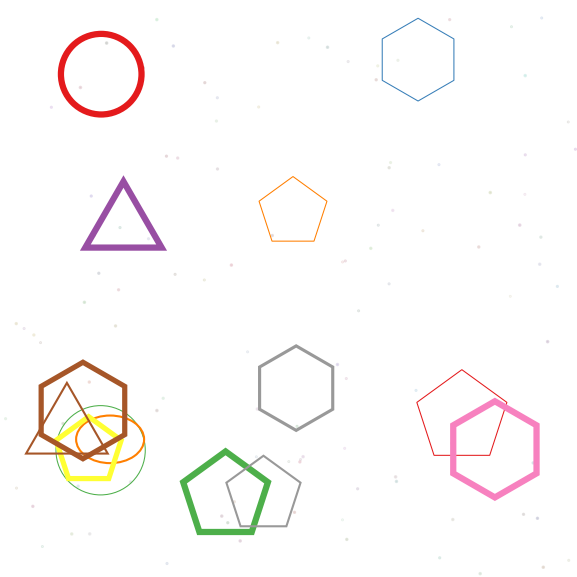[{"shape": "circle", "thickness": 3, "radius": 0.35, "center": [0.175, 0.871]}, {"shape": "pentagon", "thickness": 0.5, "radius": 0.41, "center": [0.8, 0.277]}, {"shape": "hexagon", "thickness": 0.5, "radius": 0.36, "center": [0.724, 0.896]}, {"shape": "circle", "thickness": 0.5, "radius": 0.39, "center": [0.174, 0.219]}, {"shape": "pentagon", "thickness": 3, "radius": 0.39, "center": [0.391, 0.14]}, {"shape": "triangle", "thickness": 3, "radius": 0.38, "center": [0.214, 0.609]}, {"shape": "pentagon", "thickness": 0.5, "radius": 0.31, "center": [0.507, 0.632]}, {"shape": "oval", "thickness": 1, "radius": 0.29, "center": [0.191, 0.238]}, {"shape": "pentagon", "thickness": 2.5, "radius": 0.3, "center": [0.153, 0.218]}, {"shape": "hexagon", "thickness": 2.5, "radius": 0.42, "center": [0.144, 0.288]}, {"shape": "triangle", "thickness": 1, "radius": 0.41, "center": [0.116, 0.255]}, {"shape": "hexagon", "thickness": 3, "radius": 0.42, "center": [0.857, 0.221]}, {"shape": "pentagon", "thickness": 1, "radius": 0.34, "center": [0.456, 0.142]}, {"shape": "hexagon", "thickness": 1.5, "radius": 0.37, "center": [0.513, 0.327]}]